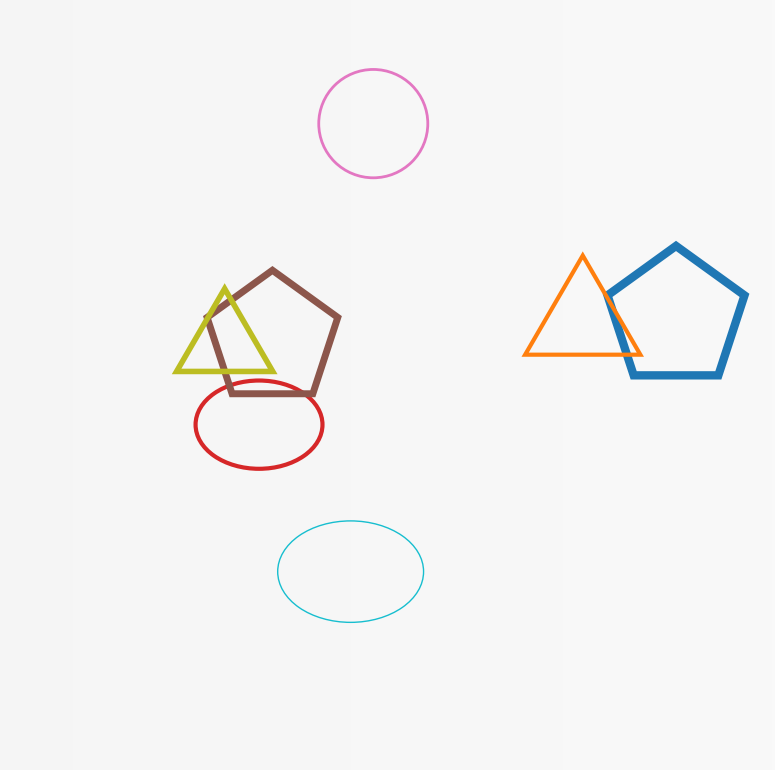[{"shape": "pentagon", "thickness": 3, "radius": 0.46, "center": [0.872, 0.588]}, {"shape": "triangle", "thickness": 1.5, "radius": 0.43, "center": [0.752, 0.582]}, {"shape": "oval", "thickness": 1.5, "radius": 0.41, "center": [0.334, 0.448]}, {"shape": "pentagon", "thickness": 2.5, "radius": 0.44, "center": [0.352, 0.56]}, {"shape": "circle", "thickness": 1, "radius": 0.35, "center": [0.482, 0.839]}, {"shape": "triangle", "thickness": 2, "radius": 0.36, "center": [0.29, 0.553]}, {"shape": "oval", "thickness": 0.5, "radius": 0.47, "center": [0.452, 0.258]}]